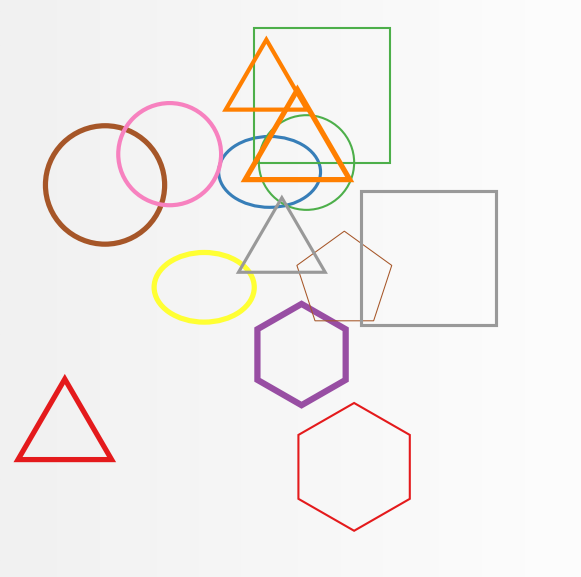[{"shape": "hexagon", "thickness": 1, "radius": 0.55, "center": [0.609, 0.191]}, {"shape": "triangle", "thickness": 2.5, "radius": 0.46, "center": [0.111, 0.25]}, {"shape": "oval", "thickness": 1.5, "radius": 0.44, "center": [0.464, 0.701]}, {"shape": "square", "thickness": 1, "radius": 0.59, "center": [0.554, 0.833]}, {"shape": "circle", "thickness": 1, "radius": 0.41, "center": [0.527, 0.718]}, {"shape": "hexagon", "thickness": 3, "radius": 0.44, "center": [0.519, 0.385]}, {"shape": "triangle", "thickness": 2.5, "radius": 0.52, "center": [0.512, 0.74]}, {"shape": "triangle", "thickness": 2, "radius": 0.4, "center": [0.458, 0.85]}, {"shape": "oval", "thickness": 2.5, "radius": 0.43, "center": [0.351, 0.502]}, {"shape": "circle", "thickness": 2.5, "radius": 0.51, "center": [0.181, 0.679]}, {"shape": "pentagon", "thickness": 0.5, "radius": 0.43, "center": [0.592, 0.513]}, {"shape": "circle", "thickness": 2, "radius": 0.44, "center": [0.292, 0.732]}, {"shape": "square", "thickness": 1.5, "radius": 0.58, "center": [0.737, 0.552]}, {"shape": "triangle", "thickness": 1.5, "radius": 0.43, "center": [0.485, 0.571]}]